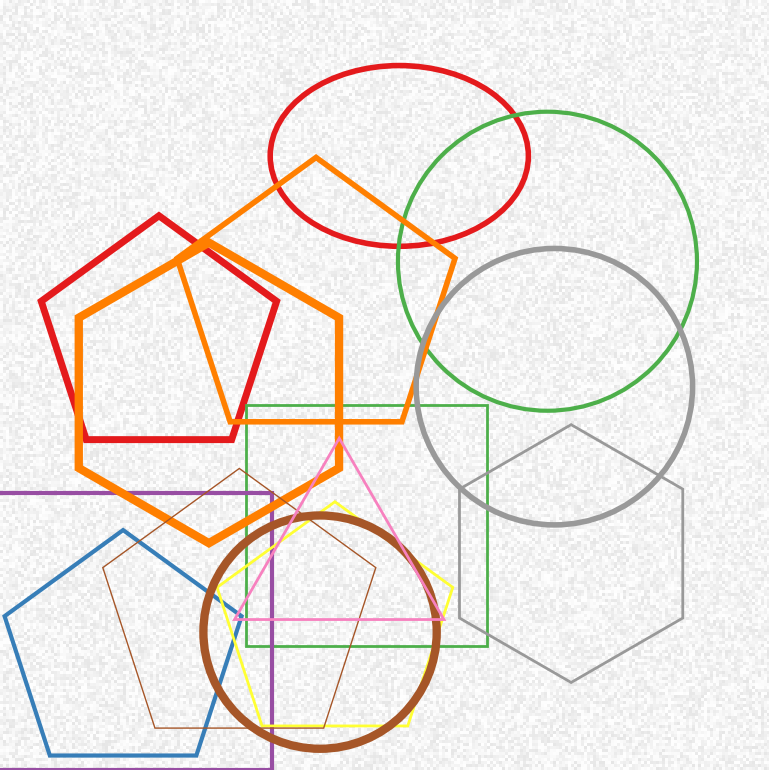[{"shape": "pentagon", "thickness": 2.5, "radius": 0.8, "center": [0.206, 0.559]}, {"shape": "oval", "thickness": 2, "radius": 0.84, "center": [0.519, 0.798]}, {"shape": "pentagon", "thickness": 1.5, "radius": 0.81, "center": [0.16, 0.15]}, {"shape": "circle", "thickness": 1.5, "radius": 0.97, "center": [0.711, 0.661]}, {"shape": "square", "thickness": 1, "radius": 0.78, "center": [0.476, 0.317]}, {"shape": "square", "thickness": 1.5, "radius": 0.9, "center": [0.174, 0.18]}, {"shape": "hexagon", "thickness": 3, "radius": 0.98, "center": [0.271, 0.49]}, {"shape": "pentagon", "thickness": 2, "radius": 0.95, "center": [0.41, 0.606]}, {"shape": "pentagon", "thickness": 1, "radius": 0.8, "center": [0.435, 0.187]}, {"shape": "circle", "thickness": 3, "radius": 0.76, "center": [0.416, 0.179]}, {"shape": "pentagon", "thickness": 0.5, "radius": 0.93, "center": [0.311, 0.205]}, {"shape": "triangle", "thickness": 1, "radius": 0.79, "center": [0.441, 0.274]}, {"shape": "hexagon", "thickness": 1, "radius": 0.84, "center": [0.742, 0.281]}, {"shape": "circle", "thickness": 2, "radius": 0.9, "center": [0.72, 0.498]}]